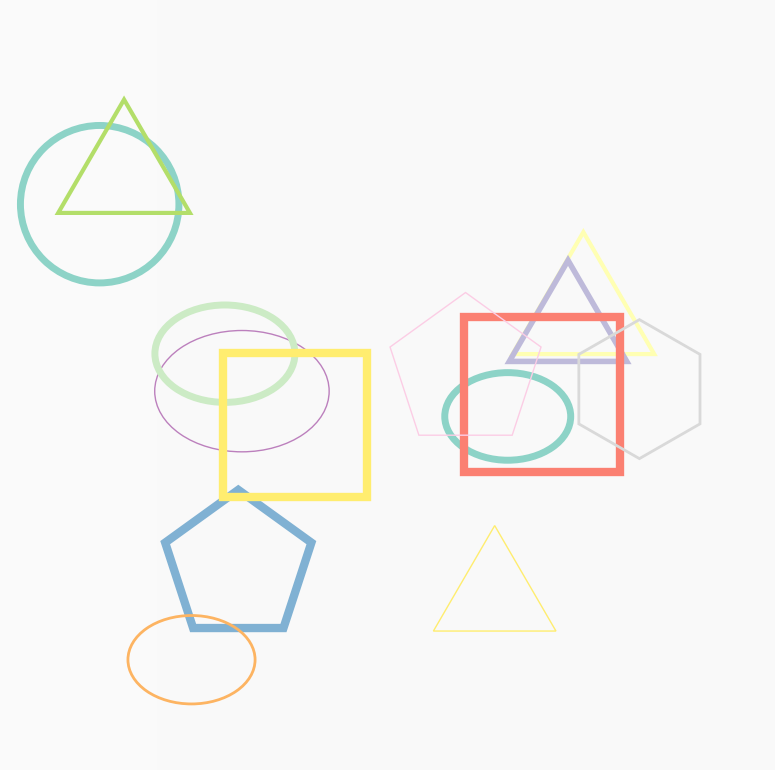[{"shape": "oval", "thickness": 2.5, "radius": 0.41, "center": [0.655, 0.459]}, {"shape": "circle", "thickness": 2.5, "radius": 0.51, "center": [0.129, 0.735]}, {"shape": "triangle", "thickness": 1.5, "radius": 0.53, "center": [0.753, 0.593]}, {"shape": "triangle", "thickness": 2, "radius": 0.44, "center": [0.733, 0.574]}, {"shape": "square", "thickness": 3, "radius": 0.5, "center": [0.699, 0.488]}, {"shape": "pentagon", "thickness": 3, "radius": 0.5, "center": [0.307, 0.265]}, {"shape": "oval", "thickness": 1, "radius": 0.41, "center": [0.247, 0.143]}, {"shape": "triangle", "thickness": 1.5, "radius": 0.49, "center": [0.16, 0.773]}, {"shape": "pentagon", "thickness": 0.5, "radius": 0.51, "center": [0.601, 0.518]}, {"shape": "hexagon", "thickness": 1, "radius": 0.45, "center": [0.825, 0.495]}, {"shape": "oval", "thickness": 0.5, "radius": 0.56, "center": [0.312, 0.492]}, {"shape": "oval", "thickness": 2.5, "radius": 0.45, "center": [0.29, 0.541]}, {"shape": "triangle", "thickness": 0.5, "radius": 0.46, "center": [0.638, 0.226]}, {"shape": "square", "thickness": 3, "radius": 0.47, "center": [0.381, 0.448]}]